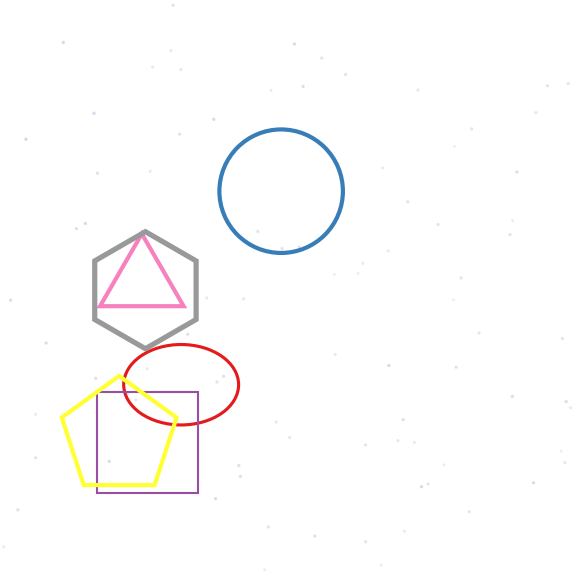[{"shape": "oval", "thickness": 1.5, "radius": 0.5, "center": [0.314, 0.333]}, {"shape": "circle", "thickness": 2, "radius": 0.53, "center": [0.487, 0.668]}, {"shape": "square", "thickness": 1, "radius": 0.44, "center": [0.256, 0.233]}, {"shape": "pentagon", "thickness": 2, "radius": 0.52, "center": [0.206, 0.244]}, {"shape": "triangle", "thickness": 2, "radius": 0.42, "center": [0.246, 0.511]}, {"shape": "hexagon", "thickness": 2.5, "radius": 0.51, "center": [0.252, 0.497]}]